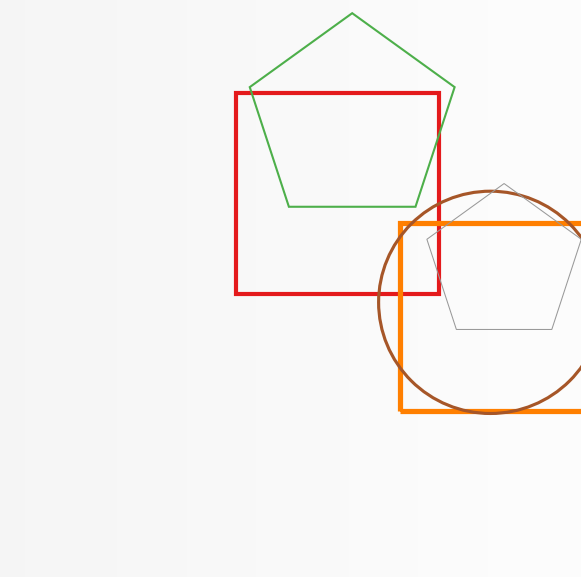[{"shape": "square", "thickness": 2, "radius": 0.87, "center": [0.581, 0.664]}, {"shape": "pentagon", "thickness": 1, "radius": 0.93, "center": [0.606, 0.791]}, {"shape": "square", "thickness": 2.5, "radius": 0.82, "center": [0.851, 0.45]}, {"shape": "circle", "thickness": 1.5, "radius": 0.96, "center": [0.844, 0.476]}, {"shape": "pentagon", "thickness": 0.5, "radius": 0.7, "center": [0.867, 0.542]}]